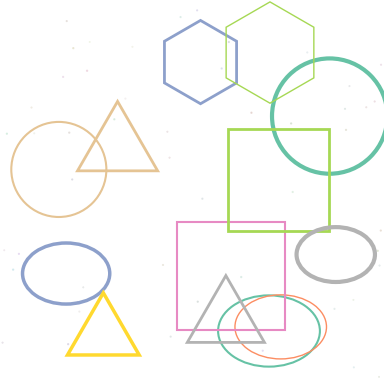[{"shape": "oval", "thickness": 1.5, "radius": 0.66, "center": [0.699, 0.14]}, {"shape": "circle", "thickness": 3, "radius": 0.75, "center": [0.856, 0.699]}, {"shape": "oval", "thickness": 1, "radius": 0.59, "center": [0.729, 0.151]}, {"shape": "hexagon", "thickness": 2, "radius": 0.54, "center": [0.521, 0.839]}, {"shape": "oval", "thickness": 2.5, "radius": 0.57, "center": [0.172, 0.29]}, {"shape": "square", "thickness": 1.5, "radius": 0.7, "center": [0.599, 0.284]}, {"shape": "square", "thickness": 2, "radius": 0.66, "center": [0.724, 0.532]}, {"shape": "hexagon", "thickness": 1, "radius": 0.66, "center": [0.701, 0.863]}, {"shape": "triangle", "thickness": 2.5, "radius": 0.54, "center": [0.268, 0.132]}, {"shape": "circle", "thickness": 1.5, "radius": 0.62, "center": [0.153, 0.56]}, {"shape": "triangle", "thickness": 2, "radius": 0.6, "center": [0.305, 0.616]}, {"shape": "triangle", "thickness": 2, "radius": 0.58, "center": [0.587, 0.168]}, {"shape": "oval", "thickness": 3, "radius": 0.51, "center": [0.872, 0.339]}]